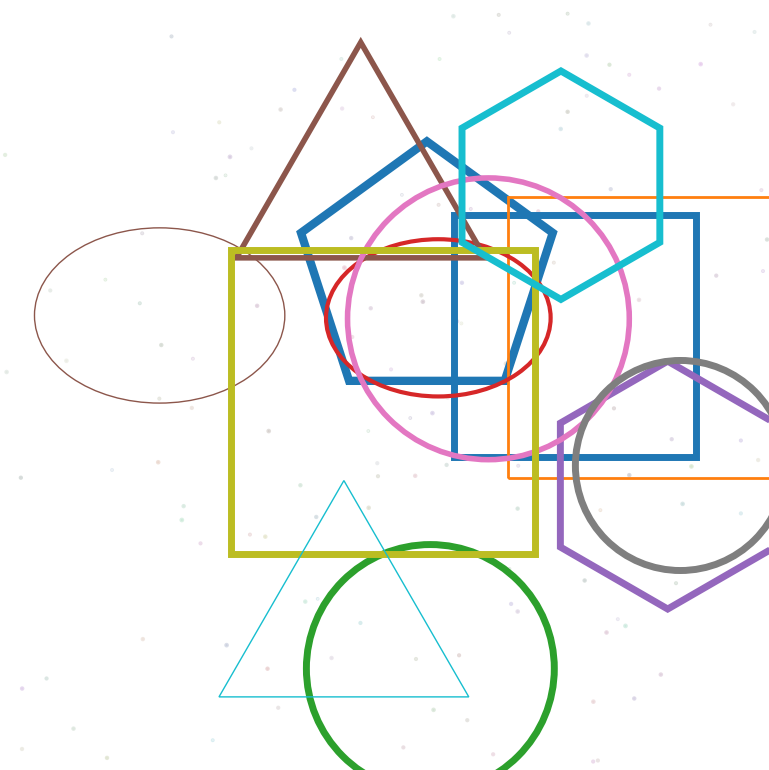[{"shape": "pentagon", "thickness": 3, "radius": 0.86, "center": [0.554, 0.644]}, {"shape": "square", "thickness": 2.5, "radius": 0.79, "center": [0.747, 0.564]}, {"shape": "square", "thickness": 1, "radius": 0.91, "center": [0.842, 0.561]}, {"shape": "circle", "thickness": 2.5, "radius": 0.8, "center": [0.559, 0.132]}, {"shape": "oval", "thickness": 1.5, "radius": 0.73, "center": [0.569, 0.587]}, {"shape": "hexagon", "thickness": 2.5, "radius": 0.8, "center": [0.867, 0.37]}, {"shape": "oval", "thickness": 0.5, "radius": 0.81, "center": [0.207, 0.59]}, {"shape": "triangle", "thickness": 2, "radius": 0.93, "center": [0.469, 0.758]}, {"shape": "circle", "thickness": 2, "radius": 0.91, "center": [0.634, 0.586]}, {"shape": "circle", "thickness": 2.5, "radius": 0.68, "center": [0.884, 0.395]}, {"shape": "square", "thickness": 2.5, "radius": 0.99, "center": [0.498, 0.478]}, {"shape": "hexagon", "thickness": 2.5, "radius": 0.74, "center": [0.728, 0.759]}, {"shape": "triangle", "thickness": 0.5, "radius": 0.94, "center": [0.447, 0.189]}]